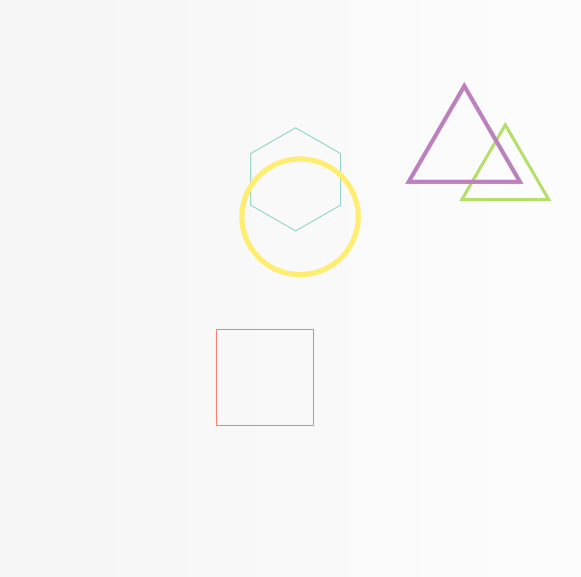[{"shape": "hexagon", "thickness": 0.5, "radius": 0.45, "center": [0.509, 0.689]}, {"shape": "square", "thickness": 0.5, "radius": 0.42, "center": [0.455, 0.346]}, {"shape": "triangle", "thickness": 1.5, "radius": 0.43, "center": [0.869, 0.697]}, {"shape": "triangle", "thickness": 2, "radius": 0.55, "center": [0.799, 0.74]}, {"shape": "circle", "thickness": 2.5, "radius": 0.5, "center": [0.516, 0.624]}]